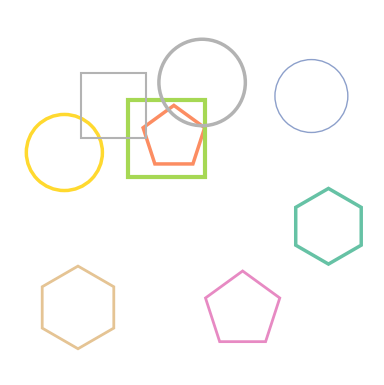[{"shape": "hexagon", "thickness": 2.5, "radius": 0.49, "center": [0.853, 0.412]}, {"shape": "pentagon", "thickness": 2.5, "radius": 0.42, "center": [0.452, 0.642]}, {"shape": "circle", "thickness": 1, "radius": 0.47, "center": [0.809, 0.751]}, {"shape": "pentagon", "thickness": 2, "radius": 0.51, "center": [0.63, 0.195]}, {"shape": "square", "thickness": 3, "radius": 0.5, "center": [0.432, 0.64]}, {"shape": "circle", "thickness": 2.5, "radius": 0.49, "center": [0.167, 0.604]}, {"shape": "hexagon", "thickness": 2, "radius": 0.54, "center": [0.203, 0.201]}, {"shape": "circle", "thickness": 2.5, "radius": 0.56, "center": [0.525, 0.786]}, {"shape": "square", "thickness": 1.5, "radius": 0.42, "center": [0.295, 0.725]}]